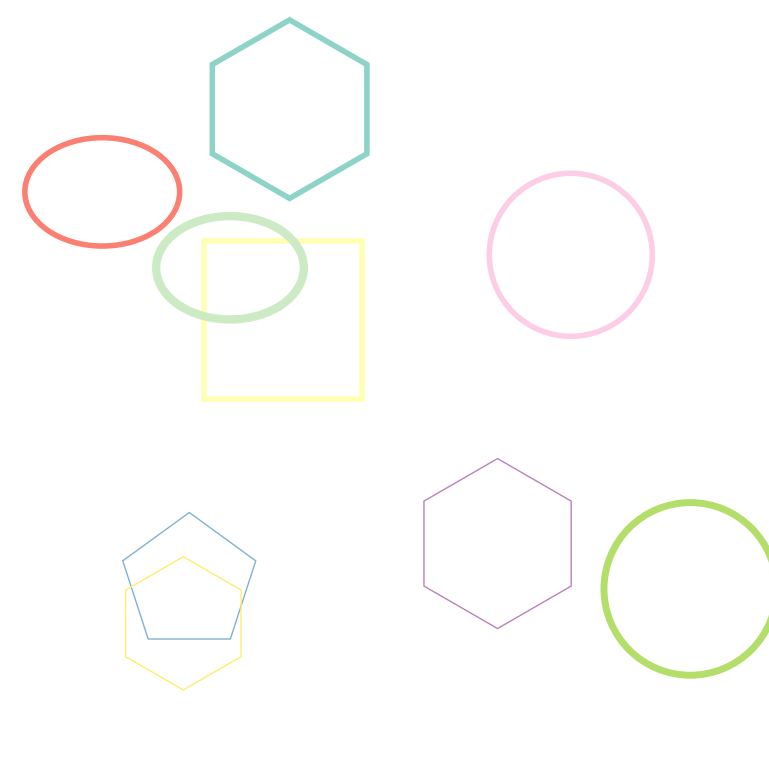[{"shape": "hexagon", "thickness": 2, "radius": 0.58, "center": [0.376, 0.858]}, {"shape": "square", "thickness": 2, "radius": 0.51, "center": [0.368, 0.584]}, {"shape": "oval", "thickness": 2, "radius": 0.5, "center": [0.133, 0.751]}, {"shape": "pentagon", "thickness": 0.5, "radius": 0.45, "center": [0.246, 0.244]}, {"shape": "circle", "thickness": 2.5, "radius": 0.56, "center": [0.896, 0.235]}, {"shape": "circle", "thickness": 2, "radius": 0.53, "center": [0.741, 0.669]}, {"shape": "hexagon", "thickness": 0.5, "radius": 0.55, "center": [0.646, 0.294]}, {"shape": "oval", "thickness": 3, "radius": 0.48, "center": [0.299, 0.652]}, {"shape": "hexagon", "thickness": 0.5, "radius": 0.43, "center": [0.238, 0.19]}]